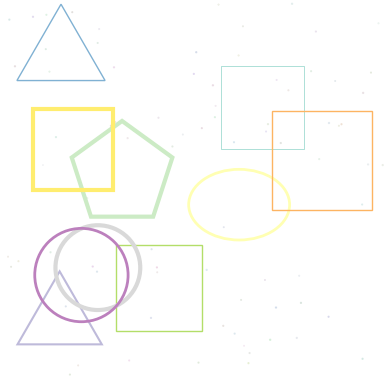[{"shape": "square", "thickness": 0.5, "radius": 0.54, "center": [0.682, 0.721]}, {"shape": "oval", "thickness": 2, "radius": 0.66, "center": [0.621, 0.468]}, {"shape": "triangle", "thickness": 1.5, "radius": 0.63, "center": [0.155, 0.169]}, {"shape": "triangle", "thickness": 1, "radius": 0.66, "center": [0.158, 0.857]}, {"shape": "square", "thickness": 1, "radius": 0.65, "center": [0.837, 0.583]}, {"shape": "square", "thickness": 1, "radius": 0.56, "center": [0.413, 0.253]}, {"shape": "circle", "thickness": 3, "radius": 0.55, "center": [0.254, 0.305]}, {"shape": "circle", "thickness": 2, "radius": 0.61, "center": [0.211, 0.286]}, {"shape": "pentagon", "thickness": 3, "radius": 0.69, "center": [0.317, 0.548]}, {"shape": "square", "thickness": 3, "radius": 0.52, "center": [0.189, 0.612]}]